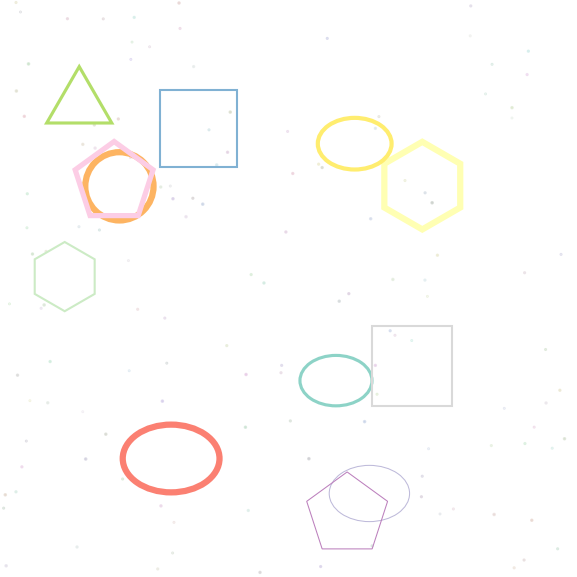[{"shape": "oval", "thickness": 1.5, "radius": 0.31, "center": [0.582, 0.34]}, {"shape": "hexagon", "thickness": 3, "radius": 0.38, "center": [0.731, 0.678]}, {"shape": "oval", "thickness": 0.5, "radius": 0.35, "center": [0.64, 0.145]}, {"shape": "oval", "thickness": 3, "radius": 0.42, "center": [0.296, 0.205]}, {"shape": "square", "thickness": 1, "radius": 0.34, "center": [0.344, 0.777]}, {"shape": "circle", "thickness": 3, "radius": 0.3, "center": [0.207, 0.676]}, {"shape": "triangle", "thickness": 1.5, "radius": 0.33, "center": [0.137, 0.819]}, {"shape": "pentagon", "thickness": 2.5, "radius": 0.35, "center": [0.198, 0.683]}, {"shape": "square", "thickness": 1, "radius": 0.35, "center": [0.714, 0.365]}, {"shape": "pentagon", "thickness": 0.5, "radius": 0.37, "center": [0.601, 0.108]}, {"shape": "hexagon", "thickness": 1, "radius": 0.3, "center": [0.112, 0.52]}, {"shape": "oval", "thickness": 2, "radius": 0.32, "center": [0.614, 0.75]}]